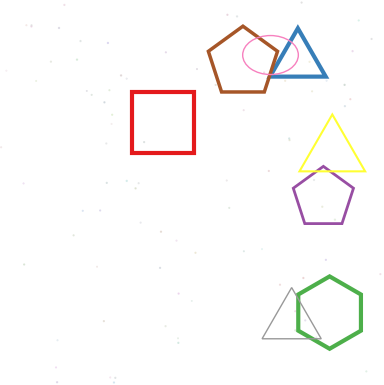[{"shape": "square", "thickness": 3, "radius": 0.4, "center": [0.423, 0.682]}, {"shape": "triangle", "thickness": 3, "radius": 0.42, "center": [0.774, 0.843]}, {"shape": "hexagon", "thickness": 3, "radius": 0.47, "center": [0.856, 0.188]}, {"shape": "pentagon", "thickness": 2, "radius": 0.41, "center": [0.84, 0.486]}, {"shape": "triangle", "thickness": 1.5, "radius": 0.49, "center": [0.863, 0.604]}, {"shape": "pentagon", "thickness": 2.5, "radius": 0.47, "center": [0.631, 0.838]}, {"shape": "oval", "thickness": 1, "radius": 0.36, "center": [0.703, 0.857]}, {"shape": "triangle", "thickness": 1, "radius": 0.44, "center": [0.758, 0.164]}]